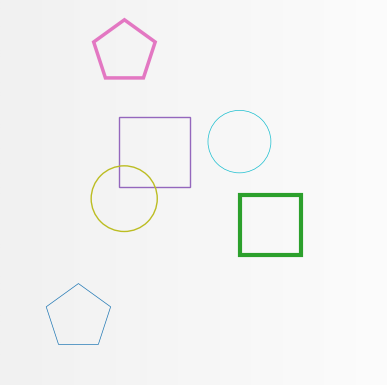[{"shape": "pentagon", "thickness": 0.5, "radius": 0.44, "center": [0.202, 0.176]}, {"shape": "square", "thickness": 3, "radius": 0.39, "center": [0.698, 0.416]}, {"shape": "square", "thickness": 1, "radius": 0.45, "center": [0.399, 0.606]}, {"shape": "pentagon", "thickness": 2.5, "radius": 0.42, "center": [0.321, 0.865]}, {"shape": "circle", "thickness": 1, "radius": 0.43, "center": [0.321, 0.484]}, {"shape": "circle", "thickness": 0.5, "radius": 0.41, "center": [0.618, 0.632]}]